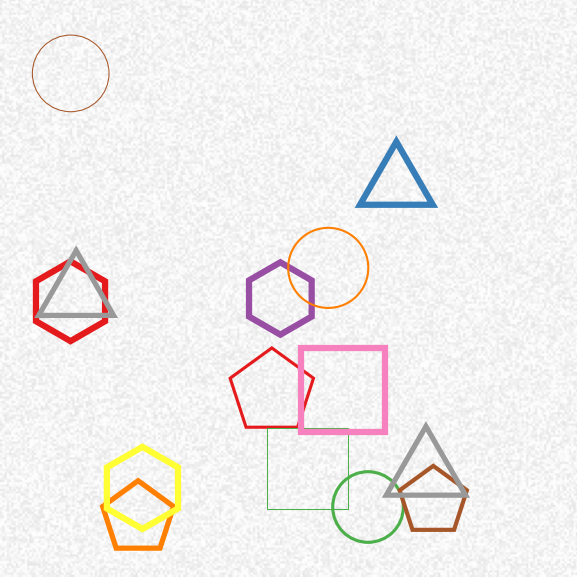[{"shape": "hexagon", "thickness": 3, "radius": 0.35, "center": [0.122, 0.477]}, {"shape": "pentagon", "thickness": 1.5, "radius": 0.38, "center": [0.471, 0.321]}, {"shape": "triangle", "thickness": 3, "radius": 0.36, "center": [0.686, 0.681]}, {"shape": "square", "thickness": 0.5, "radius": 0.35, "center": [0.533, 0.188]}, {"shape": "circle", "thickness": 1.5, "radius": 0.31, "center": [0.637, 0.121]}, {"shape": "hexagon", "thickness": 3, "radius": 0.31, "center": [0.485, 0.482]}, {"shape": "circle", "thickness": 1, "radius": 0.35, "center": [0.568, 0.535]}, {"shape": "pentagon", "thickness": 2.5, "radius": 0.32, "center": [0.239, 0.102]}, {"shape": "hexagon", "thickness": 3, "radius": 0.36, "center": [0.247, 0.154]}, {"shape": "circle", "thickness": 0.5, "radius": 0.33, "center": [0.122, 0.872]}, {"shape": "pentagon", "thickness": 2, "radius": 0.31, "center": [0.75, 0.131]}, {"shape": "square", "thickness": 3, "radius": 0.36, "center": [0.594, 0.324]}, {"shape": "triangle", "thickness": 2.5, "radius": 0.4, "center": [0.738, 0.181]}, {"shape": "triangle", "thickness": 2.5, "radius": 0.37, "center": [0.132, 0.49]}]